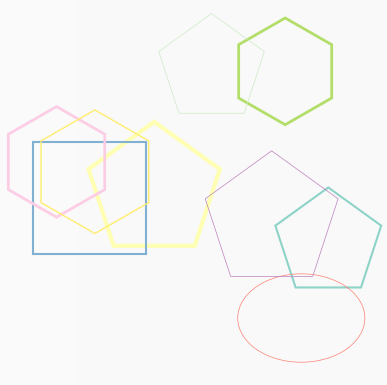[{"shape": "pentagon", "thickness": 1.5, "radius": 0.72, "center": [0.847, 0.369]}, {"shape": "pentagon", "thickness": 3, "radius": 0.89, "center": [0.398, 0.506]}, {"shape": "oval", "thickness": 0.5, "radius": 0.82, "center": [0.778, 0.174]}, {"shape": "square", "thickness": 1.5, "radius": 0.73, "center": [0.23, 0.485]}, {"shape": "hexagon", "thickness": 2, "radius": 0.69, "center": [0.736, 0.815]}, {"shape": "hexagon", "thickness": 2, "radius": 0.72, "center": [0.146, 0.579]}, {"shape": "pentagon", "thickness": 0.5, "radius": 0.9, "center": [0.701, 0.428]}, {"shape": "pentagon", "thickness": 0.5, "radius": 0.72, "center": [0.546, 0.822]}, {"shape": "hexagon", "thickness": 1, "radius": 0.8, "center": [0.245, 0.554]}]